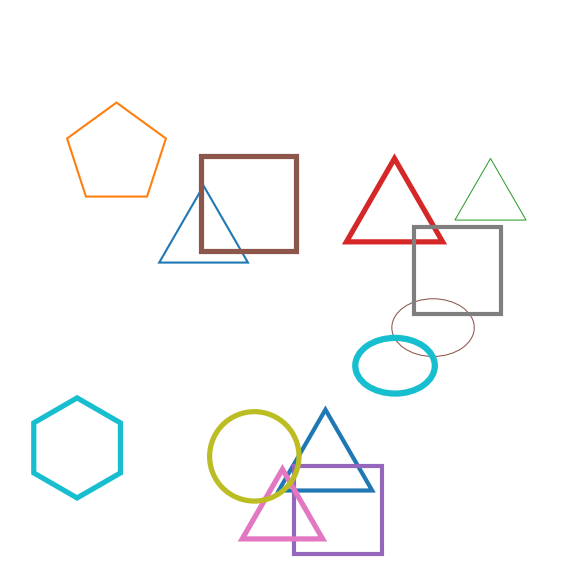[{"shape": "triangle", "thickness": 2, "radius": 0.47, "center": [0.564, 0.196]}, {"shape": "triangle", "thickness": 1, "radius": 0.44, "center": [0.353, 0.589]}, {"shape": "pentagon", "thickness": 1, "radius": 0.45, "center": [0.202, 0.732]}, {"shape": "triangle", "thickness": 0.5, "radius": 0.36, "center": [0.849, 0.654]}, {"shape": "triangle", "thickness": 2.5, "radius": 0.48, "center": [0.683, 0.628]}, {"shape": "square", "thickness": 2, "radius": 0.38, "center": [0.585, 0.116]}, {"shape": "oval", "thickness": 0.5, "radius": 0.36, "center": [0.75, 0.432]}, {"shape": "square", "thickness": 2.5, "radius": 0.41, "center": [0.431, 0.647]}, {"shape": "triangle", "thickness": 2.5, "radius": 0.4, "center": [0.489, 0.106]}, {"shape": "square", "thickness": 2, "radius": 0.37, "center": [0.792, 0.531]}, {"shape": "circle", "thickness": 2.5, "radius": 0.39, "center": [0.44, 0.209]}, {"shape": "hexagon", "thickness": 2.5, "radius": 0.43, "center": [0.134, 0.224]}, {"shape": "oval", "thickness": 3, "radius": 0.34, "center": [0.684, 0.366]}]